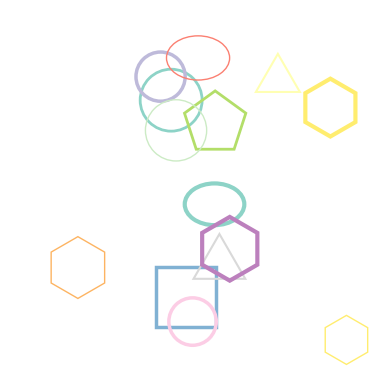[{"shape": "circle", "thickness": 2, "radius": 0.4, "center": [0.445, 0.74]}, {"shape": "oval", "thickness": 3, "radius": 0.39, "center": [0.557, 0.469]}, {"shape": "triangle", "thickness": 1.5, "radius": 0.33, "center": [0.722, 0.794]}, {"shape": "circle", "thickness": 2.5, "radius": 0.32, "center": [0.417, 0.801]}, {"shape": "oval", "thickness": 1, "radius": 0.41, "center": [0.514, 0.85]}, {"shape": "square", "thickness": 2.5, "radius": 0.39, "center": [0.484, 0.228]}, {"shape": "hexagon", "thickness": 1, "radius": 0.4, "center": [0.202, 0.305]}, {"shape": "pentagon", "thickness": 2, "radius": 0.42, "center": [0.559, 0.68]}, {"shape": "circle", "thickness": 2.5, "radius": 0.31, "center": [0.5, 0.165]}, {"shape": "triangle", "thickness": 1.5, "radius": 0.39, "center": [0.57, 0.315]}, {"shape": "hexagon", "thickness": 3, "radius": 0.41, "center": [0.597, 0.354]}, {"shape": "circle", "thickness": 1, "radius": 0.4, "center": [0.457, 0.661]}, {"shape": "hexagon", "thickness": 3, "radius": 0.38, "center": [0.858, 0.721]}, {"shape": "hexagon", "thickness": 1, "radius": 0.32, "center": [0.9, 0.117]}]